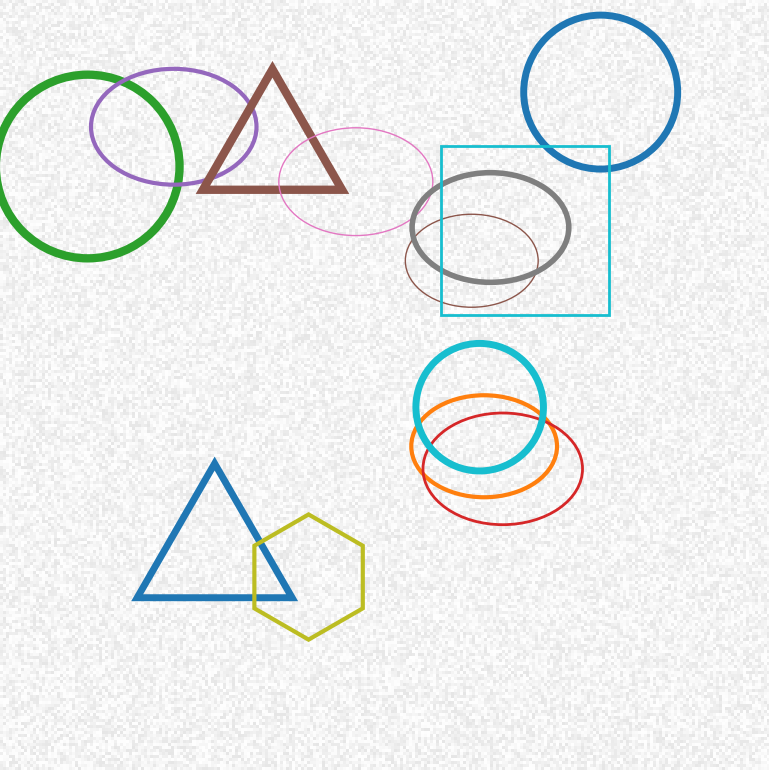[{"shape": "triangle", "thickness": 2.5, "radius": 0.58, "center": [0.279, 0.282]}, {"shape": "circle", "thickness": 2.5, "radius": 0.5, "center": [0.78, 0.88]}, {"shape": "oval", "thickness": 1.5, "radius": 0.47, "center": [0.629, 0.42]}, {"shape": "circle", "thickness": 3, "radius": 0.6, "center": [0.114, 0.784]}, {"shape": "oval", "thickness": 1, "radius": 0.52, "center": [0.653, 0.391]}, {"shape": "oval", "thickness": 1.5, "radius": 0.54, "center": [0.226, 0.835]}, {"shape": "triangle", "thickness": 3, "radius": 0.52, "center": [0.354, 0.806]}, {"shape": "oval", "thickness": 0.5, "radius": 0.43, "center": [0.613, 0.661]}, {"shape": "oval", "thickness": 0.5, "radius": 0.5, "center": [0.462, 0.764]}, {"shape": "oval", "thickness": 2, "radius": 0.51, "center": [0.637, 0.705]}, {"shape": "hexagon", "thickness": 1.5, "radius": 0.41, "center": [0.401, 0.251]}, {"shape": "square", "thickness": 1, "radius": 0.55, "center": [0.682, 0.701]}, {"shape": "circle", "thickness": 2.5, "radius": 0.41, "center": [0.623, 0.471]}]